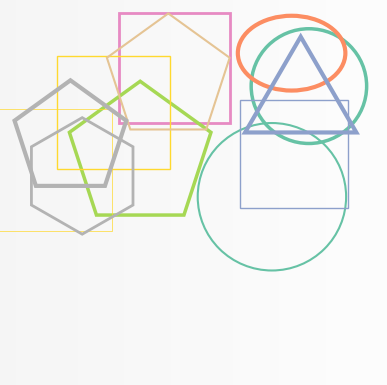[{"shape": "circle", "thickness": 2.5, "radius": 0.74, "center": [0.797, 0.776]}, {"shape": "circle", "thickness": 1.5, "radius": 0.96, "center": [0.702, 0.489]}, {"shape": "oval", "thickness": 3, "radius": 0.69, "center": [0.753, 0.862]}, {"shape": "square", "thickness": 1, "radius": 0.7, "center": [0.759, 0.601]}, {"shape": "triangle", "thickness": 3, "radius": 0.83, "center": [0.776, 0.739]}, {"shape": "square", "thickness": 2, "radius": 0.72, "center": [0.449, 0.823]}, {"shape": "pentagon", "thickness": 2.5, "radius": 0.96, "center": [0.362, 0.597]}, {"shape": "square", "thickness": 1, "radius": 0.73, "center": [0.293, 0.708]}, {"shape": "square", "thickness": 0.5, "radius": 0.8, "center": [0.13, 0.558]}, {"shape": "pentagon", "thickness": 1.5, "radius": 0.83, "center": [0.434, 0.798]}, {"shape": "hexagon", "thickness": 2, "radius": 0.76, "center": [0.212, 0.543]}, {"shape": "pentagon", "thickness": 3, "radius": 0.76, "center": [0.182, 0.64]}]